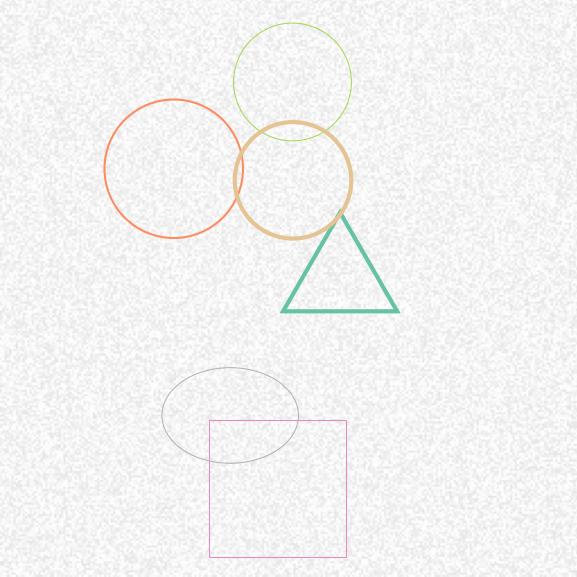[{"shape": "triangle", "thickness": 2, "radius": 0.57, "center": [0.589, 0.517]}, {"shape": "circle", "thickness": 1, "radius": 0.6, "center": [0.301, 0.707]}, {"shape": "square", "thickness": 0.5, "radius": 0.59, "center": [0.481, 0.154]}, {"shape": "circle", "thickness": 0.5, "radius": 0.51, "center": [0.506, 0.857]}, {"shape": "circle", "thickness": 2, "radius": 0.5, "center": [0.507, 0.687]}, {"shape": "oval", "thickness": 0.5, "radius": 0.59, "center": [0.399, 0.28]}]